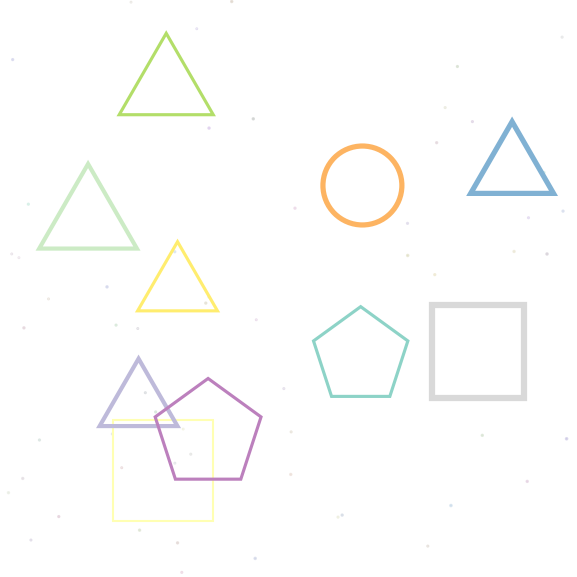[{"shape": "pentagon", "thickness": 1.5, "radius": 0.43, "center": [0.625, 0.382]}, {"shape": "square", "thickness": 1, "radius": 0.43, "center": [0.282, 0.185]}, {"shape": "triangle", "thickness": 2, "radius": 0.39, "center": [0.24, 0.3]}, {"shape": "triangle", "thickness": 2.5, "radius": 0.41, "center": [0.887, 0.706]}, {"shape": "circle", "thickness": 2.5, "radius": 0.34, "center": [0.628, 0.678]}, {"shape": "triangle", "thickness": 1.5, "radius": 0.47, "center": [0.288, 0.847]}, {"shape": "square", "thickness": 3, "radius": 0.4, "center": [0.827, 0.391]}, {"shape": "pentagon", "thickness": 1.5, "radius": 0.48, "center": [0.36, 0.247]}, {"shape": "triangle", "thickness": 2, "radius": 0.49, "center": [0.152, 0.618]}, {"shape": "triangle", "thickness": 1.5, "radius": 0.4, "center": [0.307, 0.501]}]